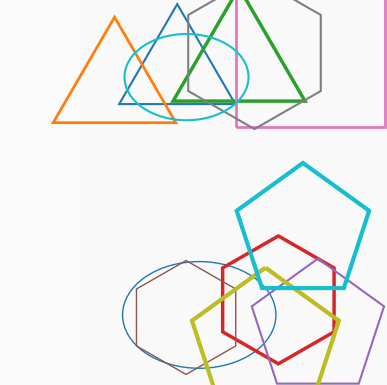[{"shape": "oval", "thickness": 1, "radius": 0.99, "center": [0.514, 0.182]}, {"shape": "triangle", "thickness": 1.5, "radius": 0.87, "center": [0.457, 0.816]}, {"shape": "triangle", "thickness": 2, "radius": 0.91, "center": [0.296, 0.773]}, {"shape": "triangle", "thickness": 2.5, "radius": 0.98, "center": [0.617, 0.836]}, {"shape": "hexagon", "thickness": 2.5, "radius": 0.83, "center": [0.718, 0.221]}, {"shape": "pentagon", "thickness": 1.5, "radius": 0.9, "center": [0.82, 0.149]}, {"shape": "hexagon", "thickness": 1, "radius": 0.74, "center": [0.48, 0.175]}, {"shape": "square", "thickness": 2, "radius": 0.96, "center": [0.801, 0.862]}, {"shape": "hexagon", "thickness": 1.5, "radius": 0.99, "center": [0.657, 0.862]}, {"shape": "pentagon", "thickness": 3, "radius": 1.0, "center": [0.685, 0.105]}, {"shape": "oval", "thickness": 1.5, "radius": 0.8, "center": [0.481, 0.8]}, {"shape": "pentagon", "thickness": 3, "radius": 0.9, "center": [0.782, 0.397]}]